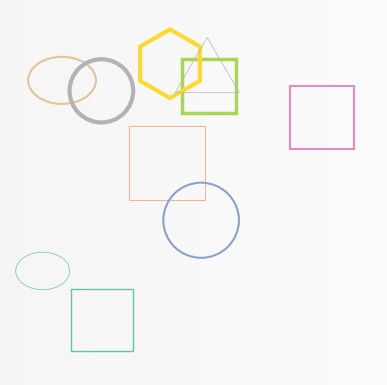[{"shape": "square", "thickness": 1, "radius": 0.4, "center": [0.262, 0.169]}, {"shape": "oval", "thickness": 0.5, "radius": 0.35, "center": [0.11, 0.296]}, {"shape": "square", "thickness": 0.5, "radius": 0.49, "center": [0.431, 0.577]}, {"shape": "circle", "thickness": 1.5, "radius": 0.49, "center": [0.519, 0.428]}, {"shape": "square", "thickness": 1.5, "radius": 0.41, "center": [0.83, 0.695]}, {"shape": "square", "thickness": 2.5, "radius": 0.35, "center": [0.539, 0.776]}, {"shape": "hexagon", "thickness": 3, "radius": 0.45, "center": [0.439, 0.835]}, {"shape": "oval", "thickness": 1.5, "radius": 0.44, "center": [0.16, 0.791]}, {"shape": "triangle", "thickness": 0.5, "radius": 0.48, "center": [0.535, 0.807]}, {"shape": "circle", "thickness": 3, "radius": 0.41, "center": [0.262, 0.764]}]